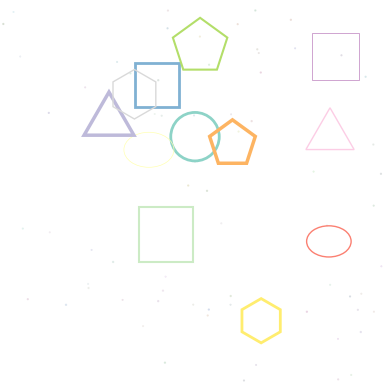[{"shape": "circle", "thickness": 2, "radius": 0.31, "center": [0.507, 0.645]}, {"shape": "oval", "thickness": 0.5, "radius": 0.32, "center": [0.387, 0.611]}, {"shape": "triangle", "thickness": 2.5, "radius": 0.37, "center": [0.283, 0.686]}, {"shape": "oval", "thickness": 1, "radius": 0.29, "center": [0.854, 0.373]}, {"shape": "square", "thickness": 2, "radius": 0.29, "center": [0.407, 0.778]}, {"shape": "pentagon", "thickness": 2.5, "radius": 0.31, "center": [0.604, 0.626]}, {"shape": "pentagon", "thickness": 1.5, "radius": 0.37, "center": [0.52, 0.879]}, {"shape": "triangle", "thickness": 1, "radius": 0.36, "center": [0.857, 0.648]}, {"shape": "hexagon", "thickness": 1, "radius": 0.32, "center": [0.349, 0.755]}, {"shape": "square", "thickness": 0.5, "radius": 0.3, "center": [0.871, 0.852]}, {"shape": "square", "thickness": 1.5, "radius": 0.35, "center": [0.432, 0.392]}, {"shape": "hexagon", "thickness": 2, "radius": 0.29, "center": [0.678, 0.167]}]